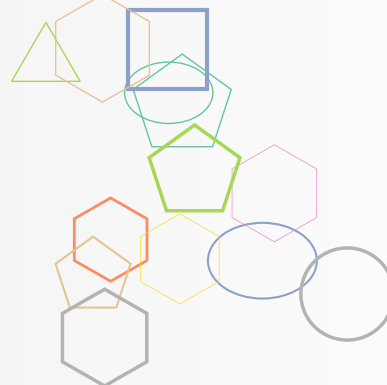[{"shape": "pentagon", "thickness": 1, "radius": 0.67, "center": [0.47, 0.726]}, {"shape": "oval", "thickness": 1, "radius": 0.57, "center": [0.435, 0.759]}, {"shape": "hexagon", "thickness": 2, "radius": 0.54, "center": [0.286, 0.378]}, {"shape": "oval", "thickness": 1.5, "radius": 0.7, "center": [0.677, 0.323]}, {"shape": "square", "thickness": 3, "radius": 0.51, "center": [0.432, 0.871]}, {"shape": "hexagon", "thickness": 0.5, "radius": 0.63, "center": [0.708, 0.498]}, {"shape": "triangle", "thickness": 1, "radius": 0.51, "center": [0.118, 0.84]}, {"shape": "pentagon", "thickness": 2.5, "radius": 0.62, "center": [0.502, 0.552]}, {"shape": "hexagon", "thickness": 0.5, "radius": 0.59, "center": [0.464, 0.327]}, {"shape": "pentagon", "thickness": 1.5, "radius": 0.51, "center": [0.24, 0.283]}, {"shape": "hexagon", "thickness": 1, "radius": 0.7, "center": [0.265, 0.874]}, {"shape": "hexagon", "thickness": 2.5, "radius": 0.63, "center": [0.27, 0.123]}, {"shape": "circle", "thickness": 2.5, "radius": 0.6, "center": [0.896, 0.236]}]